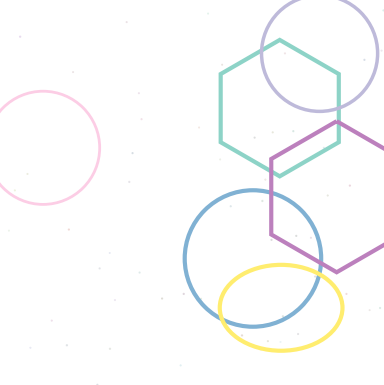[{"shape": "hexagon", "thickness": 3, "radius": 0.89, "center": [0.727, 0.719]}, {"shape": "circle", "thickness": 2.5, "radius": 0.75, "center": [0.83, 0.861]}, {"shape": "circle", "thickness": 3, "radius": 0.89, "center": [0.657, 0.329]}, {"shape": "circle", "thickness": 2, "radius": 0.73, "center": [0.112, 0.616]}, {"shape": "hexagon", "thickness": 3, "radius": 0.98, "center": [0.874, 0.489]}, {"shape": "oval", "thickness": 3, "radius": 0.8, "center": [0.73, 0.201]}]